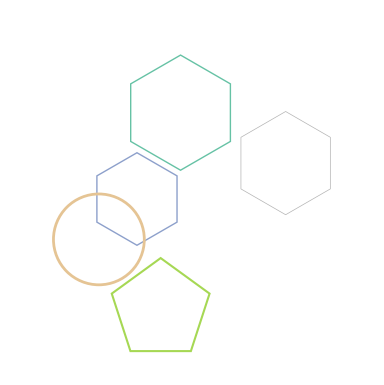[{"shape": "hexagon", "thickness": 1, "radius": 0.75, "center": [0.469, 0.707]}, {"shape": "hexagon", "thickness": 1, "radius": 0.6, "center": [0.356, 0.483]}, {"shape": "pentagon", "thickness": 1.5, "radius": 0.67, "center": [0.417, 0.196]}, {"shape": "circle", "thickness": 2, "radius": 0.59, "center": [0.257, 0.378]}, {"shape": "hexagon", "thickness": 0.5, "radius": 0.67, "center": [0.742, 0.576]}]